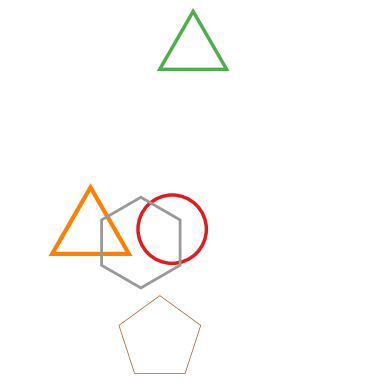[{"shape": "circle", "thickness": 2.5, "radius": 0.44, "center": [0.447, 0.405]}, {"shape": "triangle", "thickness": 2.5, "radius": 0.5, "center": [0.502, 0.87]}, {"shape": "triangle", "thickness": 3, "radius": 0.58, "center": [0.235, 0.398]}, {"shape": "pentagon", "thickness": 0.5, "radius": 0.56, "center": [0.415, 0.12]}, {"shape": "hexagon", "thickness": 2, "radius": 0.59, "center": [0.366, 0.37]}]